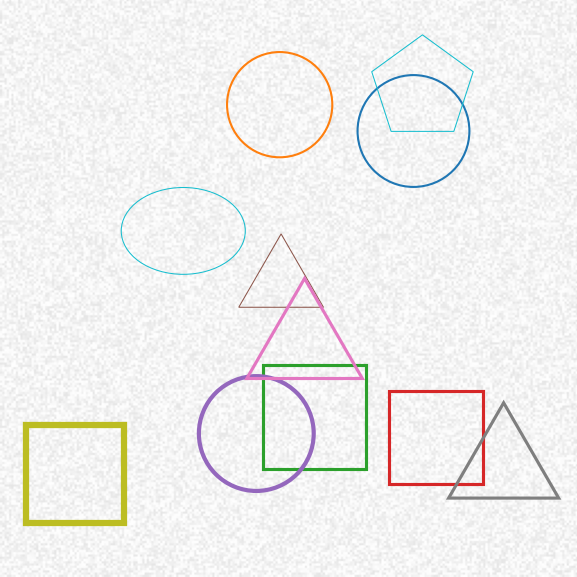[{"shape": "circle", "thickness": 1, "radius": 0.48, "center": [0.716, 0.772]}, {"shape": "circle", "thickness": 1, "radius": 0.46, "center": [0.484, 0.818]}, {"shape": "square", "thickness": 1.5, "radius": 0.45, "center": [0.545, 0.277]}, {"shape": "square", "thickness": 1.5, "radius": 0.4, "center": [0.755, 0.241]}, {"shape": "circle", "thickness": 2, "radius": 0.5, "center": [0.444, 0.248]}, {"shape": "triangle", "thickness": 0.5, "radius": 0.42, "center": [0.487, 0.509]}, {"shape": "triangle", "thickness": 1.5, "radius": 0.58, "center": [0.527, 0.401]}, {"shape": "triangle", "thickness": 1.5, "radius": 0.55, "center": [0.872, 0.192]}, {"shape": "square", "thickness": 3, "radius": 0.43, "center": [0.13, 0.178]}, {"shape": "pentagon", "thickness": 0.5, "radius": 0.46, "center": [0.732, 0.846]}, {"shape": "oval", "thickness": 0.5, "radius": 0.54, "center": [0.317, 0.599]}]